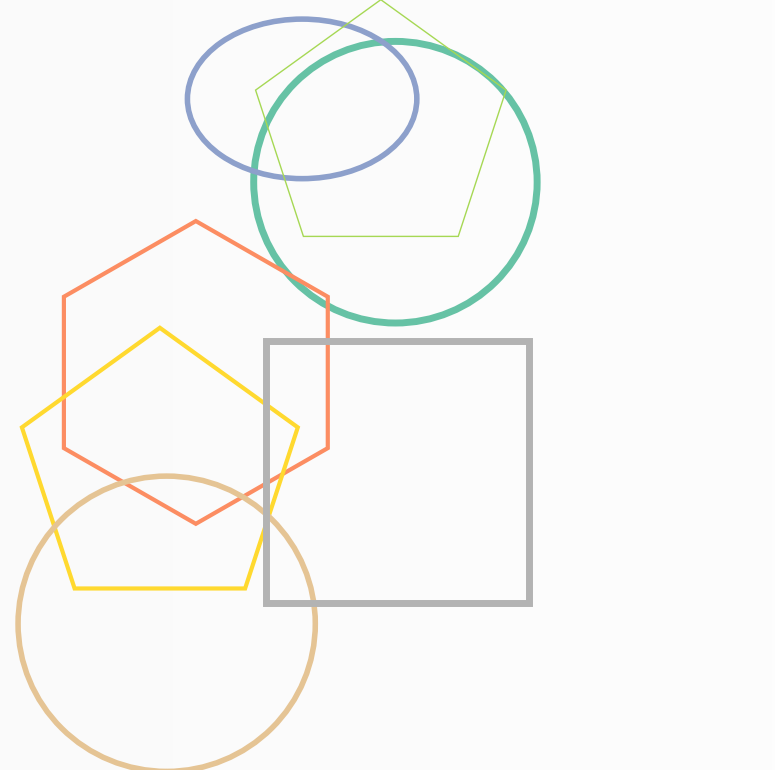[{"shape": "circle", "thickness": 2.5, "radius": 0.91, "center": [0.51, 0.763]}, {"shape": "hexagon", "thickness": 1.5, "radius": 0.98, "center": [0.253, 0.516]}, {"shape": "oval", "thickness": 2, "radius": 0.74, "center": [0.39, 0.872]}, {"shape": "pentagon", "thickness": 0.5, "radius": 0.85, "center": [0.491, 0.83]}, {"shape": "pentagon", "thickness": 1.5, "radius": 0.94, "center": [0.206, 0.387]}, {"shape": "circle", "thickness": 2, "radius": 0.96, "center": [0.215, 0.19]}, {"shape": "square", "thickness": 2.5, "radius": 0.85, "center": [0.513, 0.387]}]